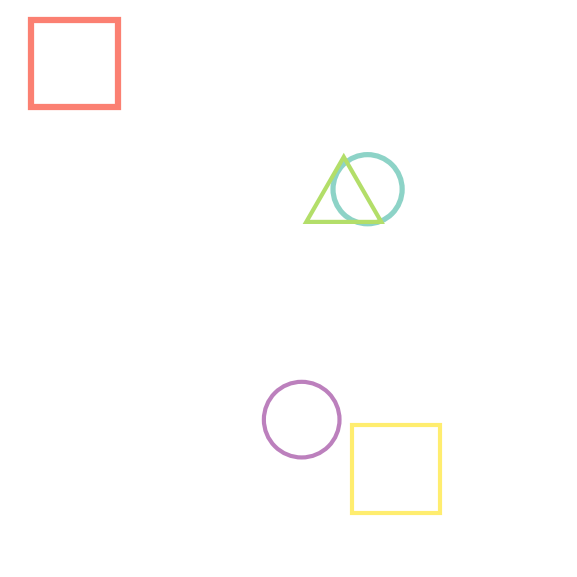[{"shape": "circle", "thickness": 2.5, "radius": 0.3, "center": [0.637, 0.672]}, {"shape": "square", "thickness": 3, "radius": 0.38, "center": [0.129, 0.89]}, {"shape": "triangle", "thickness": 2, "radius": 0.37, "center": [0.595, 0.652]}, {"shape": "circle", "thickness": 2, "radius": 0.33, "center": [0.522, 0.272]}, {"shape": "square", "thickness": 2, "radius": 0.38, "center": [0.686, 0.187]}]